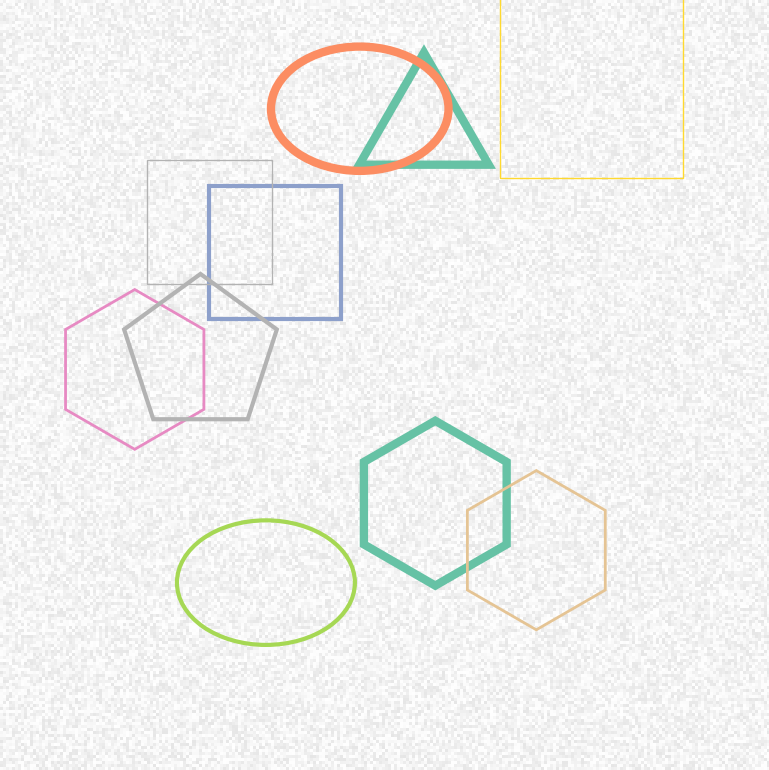[{"shape": "hexagon", "thickness": 3, "radius": 0.54, "center": [0.565, 0.347]}, {"shape": "triangle", "thickness": 3, "radius": 0.49, "center": [0.551, 0.835]}, {"shape": "oval", "thickness": 3, "radius": 0.58, "center": [0.467, 0.859]}, {"shape": "square", "thickness": 1.5, "radius": 0.43, "center": [0.357, 0.672]}, {"shape": "hexagon", "thickness": 1, "radius": 0.52, "center": [0.175, 0.52]}, {"shape": "oval", "thickness": 1.5, "radius": 0.58, "center": [0.345, 0.243]}, {"shape": "square", "thickness": 0.5, "radius": 0.59, "center": [0.768, 0.887]}, {"shape": "hexagon", "thickness": 1, "radius": 0.52, "center": [0.697, 0.285]}, {"shape": "square", "thickness": 0.5, "radius": 0.4, "center": [0.272, 0.712]}, {"shape": "pentagon", "thickness": 1.5, "radius": 0.52, "center": [0.26, 0.54]}]